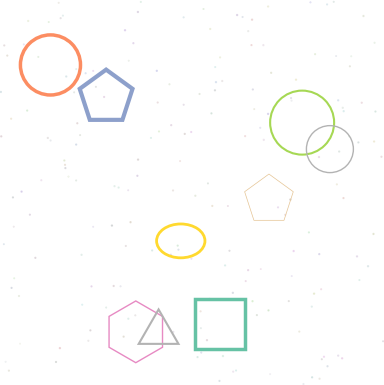[{"shape": "square", "thickness": 2.5, "radius": 0.32, "center": [0.571, 0.158]}, {"shape": "circle", "thickness": 2.5, "radius": 0.39, "center": [0.131, 0.831]}, {"shape": "pentagon", "thickness": 3, "radius": 0.36, "center": [0.276, 0.747]}, {"shape": "hexagon", "thickness": 1, "radius": 0.4, "center": [0.353, 0.138]}, {"shape": "circle", "thickness": 1.5, "radius": 0.42, "center": [0.785, 0.682]}, {"shape": "oval", "thickness": 2, "radius": 0.31, "center": [0.47, 0.374]}, {"shape": "pentagon", "thickness": 0.5, "radius": 0.33, "center": [0.699, 0.481]}, {"shape": "circle", "thickness": 1, "radius": 0.31, "center": [0.857, 0.613]}, {"shape": "triangle", "thickness": 1.5, "radius": 0.3, "center": [0.412, 0.137]}]